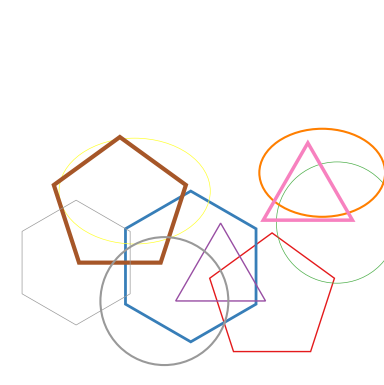[{"shape": "pentagon", "thickness": 1, "radius": 0.85, "center": [0.707, 0.225]}, {"shape": "hexagon", "thickness": 2, "radius": 0.98, "center": [0.495, 0.308]}, {"shape": "circle", "thickness": 0.5, "radius": 0.79, "center": [0.875, 0.422]}, {"shape": "triangle", "thickness": 1, "radius": 0.67, "center": [0.573, 0.286]}, {"shape": "oval", "thickness": 1.5, "radius": 0.82, "center": [0.837, 0.551]}, {"shape": "oval", "thickness": 0.5, "radius": 0.98, "center": [0.35, 0.504]}, {"shape": "pentagon", "thickness": 3, "radius": 0.9, "center": [0.311, 0.464]}, {"shape": "triangle", "thickness": 2.5, "radius": 0.67, "center": [0.8, 0.495]}, {"shape": "hexagon", "thickness": 0.5, "radius": 0.81, "center": [0.198, 0.318]}, {"shape": "circle", "thickness": 1.5, "radius": 0.83, "center": [0.427, 0.218]}]